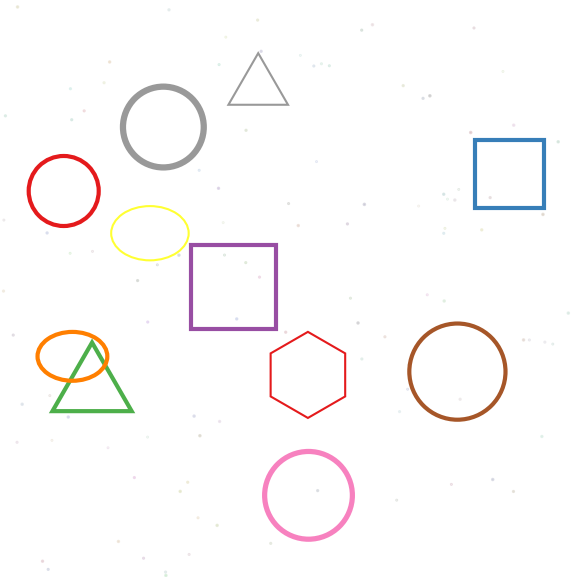[{"shape": "hexagon", "thickness": 1, "radius": 0.37, "center": [0.533, 0.35]}, {"shape": "circle", "thickness": 2, "radius": 0.3, "center": [0.11, 0.668]}, {"shape": "square", "thickness": 2, "radius": 0.3, "center": [0.883, 0.698]}, {"shape": "triangle", "thickness": 2, "radius": 0.4, "center": [0.159, 0.327]}, {"shape": "square", "thickness": 2, "radius": 0.37, "center": [0.404, 0.502]}, {"shape": "oval", "thickness": 2, "radius": 0.3, "center": [0.125, 0.382]}, {"shape": "oval", "thickness": 1, "radius": 0.34, "center": [0.26, 0.595]}, {"shape": "circle", "thickness": 2, "radius": 0.42, "center": [0.792, 0.356]}, {"shape": "circle", "thickness": 2.5, "radius": 0.38, "center": [0.534, 0.141]}, {"shape": "triangle", "thickness": 1, "radius": 0.3, "center": [0.447, 0.848]}, {"shape": "circle", "thickness": 3, "radius": 0.35, "center": [0.283, 0.779]}]